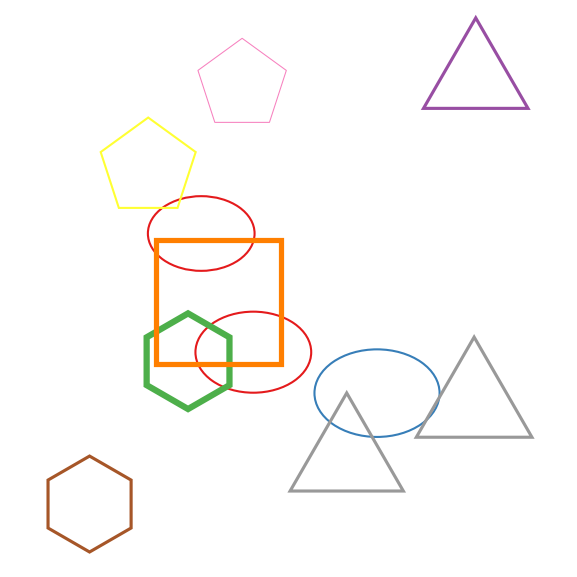[{"shape": "oval", "thickness": 1, "radius": 0.5, "center": [0.439, 0.389]}, {"shape": "oval", "thickness": 1, "radius": 0.46, "center": [0.348, 0.595]}, {"shape": "oval", "thickness": 1, "radius": 0.54, "center": [0.653, 0.318]}, {"shape": "hexagon", "thickness": 3, "radius": 0.41, "center": [0.326, 0.374]}, {"shape": "triangle", "thickness": 1.5, "radius": 0.52, "center": [0.824, 0.864]}, {"shape": "square", "thickness": 2.5, "radius": 0.54, "center": [0.379, 0.476]}, {"shape": "pentagon", "thickness": 1, "radius": 0.43, "center": [0.257, 0.709]}, {"shape": "hexagon", "thickness": 1.5, "radius": 0.42, "center": [0.155, 0.126]}, {"shape": "pentagon", "thickness": 0.5, "radius": 0.4, "center": [0.419, 0.852]}, {"shape": "triangle", "thickness": 1.5, "radius": 0.57, "center": [0.6, 0.205]}, {"shape": "triangle", "thickness": 1.5, "radius": 0.58, "center": [0.821, 0.3]}]